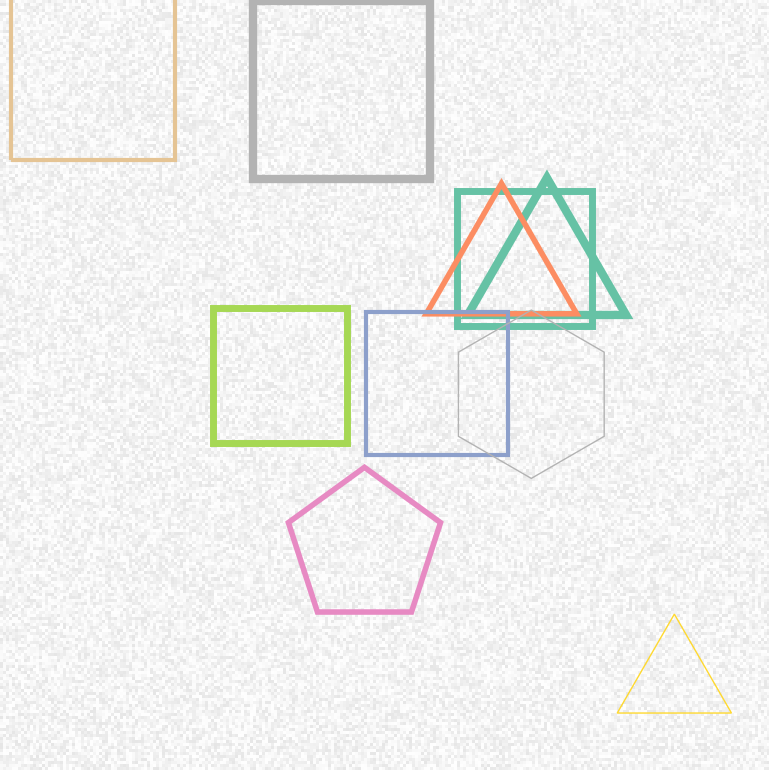[{"shape": "triangle", "thickness": 3, "radius": 0.59, "center": [0.71, 0.65]}, {"shape": "square", "thickness": 2.5, "radius": 0.44, "center": [0.681, 0.664]}, {"shape": "triangle", "thickness": 2, "radius": 0.56, "center": [0.651, 0.649]}, {"shape": "square", "thickness": 1.5, "radius": 0.46, "center": [0.567, 0.502]}, {"shape": "pentagon", "thickness": 2, "radius": 0.52, "center": [0.473, 0.289]}, {"shape": "square", "thickness": 2.5, "radius": 0.44, "center": [0.364, 0.512]}, {"shape": "triangle", "thickness": 0.5, "radius": 0.43, "center": [0.876, 0.117]}, {"shape": "square", "thickness": 1.5, "radius": 0.53, "center": [0.12, 0.899]}, {"shape": "square", "thickness": 3, "radius": 0.58, "center": [0.444, 0.883]}, {"shape": "hexagon", "thickness": 0.5, "radius": 0.55, "center": [0.69, 0.488]}]